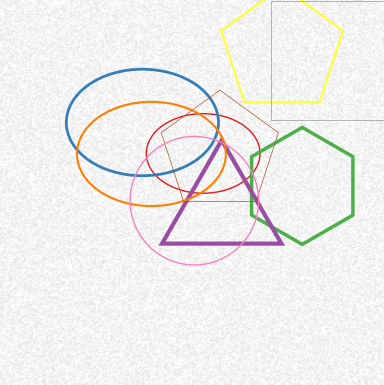[{"shape": "oval", "thickness": 1, "radius": 0.74, "center": [0.528, 0.601]}, {"shape": "oval", "thickness": 2, "radius": 0.99, "center": [0.37, 0.682]}, {"shape": "hexagon", "thickness": 2.5, "radius": 0.76, "center": [0.785, 0.517]}, {"shape": "triangle", "thickness": 3, "radius": 0.9, "center": [0.576, 0.457]}, {"shape": "oval", "thickness": 1.5, "radius": 0.97, "center": [0.393, 0.6]}, {"shape": "pentagon", "thickness": 1.5, "radius": 0.83, "center": [0.733, 0.869]}, {"shape": "pentagon", "thickness": 0.5, "radius": 0.8, "center": [0.571, 0.606]}, {"shape": "circle", "thickness": 1, "radius": 0.83, "center": [0.505, 0.479]}, {"shape": "square", "thickness": 0.5, "radius": 0.77, "center": [0.859, 0.844]}]